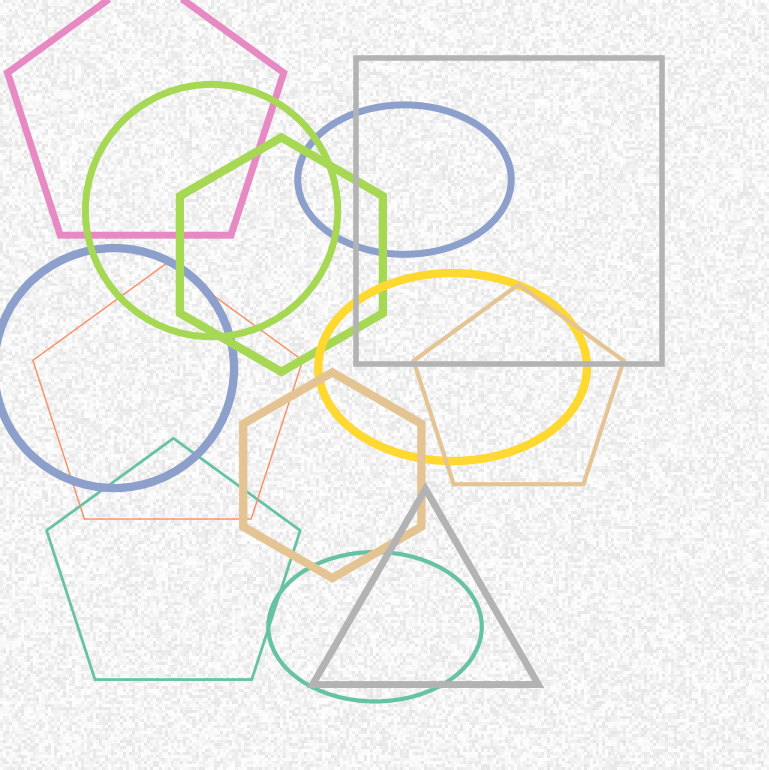[{"shape": "pentagon", "thickness": 1, "radius": 0.87, "center": [0.225, 0.258]}, {"shape": "oval", "thickness": 1.5, "radius": 0.69, "center": [0.487, 0.186]}, {"shape": "pentagon", "thickness": 0.5, "radius": 0.92, "center": [0.218, 0.475]}, {"shape": "circle", "thickness": 3, "radius": 0.78, "center": [0.148, 0.522]}, {"shape": "oval", "thickness": 2.5, "radius": 0.69, "center": [0.525, 0.767]}, {"shape": "pentagon", "thickness": 2.5, "radius": 0.94, "center": [0.189, 0.847]}, {"shape": "circle", "thickness": 2.5, "radius": 0.82, "center": [0.275, 0.727]}, {"shape": "hexagon", "thickness": 3, "radius": 0.76, "center": [0.365, 0.669]}, {"shape": "oval", "thickness": 3, "radius": 0.87, "center": [0.588, 0.523]}, {"shape": "pentagon", "thickness": 1.5, "radius": 0.72, "center": [0.673, 0.487]}, {"shape": "hexagon", "thickness": 3, "radius": 0.67, "center": [0.432, 0.383]}, {"shape": "square", "thickness": 2, "radius": 0.99, "center": [0.661, 0.726]}, {"shape": "triangle", "thickness": 2.5, "radius": 0.85, "center": [0.553, 0.196]}]